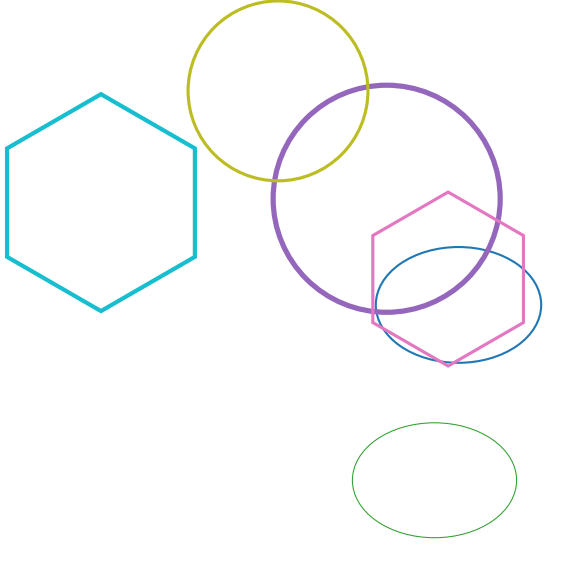[{"shape": "oval", "thickness": 1, "radius": 0.72, "center": [0.794, 0.471]}, {"shape": "oval", "thickness": 0.5, "radius": 0.71, "center": [0.752, 0.168]}, {"shape": "circle", "thickness": 2.5, "radius": 0.98, "center": [0.67, 0.655]}, {"shape": "hexagon", "thickness": 1.5, "radius": 0.75, "center": [0.776, 0.516]}, {"shape": "circle", "thickness": 1.5, "radius": 0.78, "center": [0.481, 0.842]}, {"shape": "hexagon", "thickness": 2, "radius": 0.94, "center": [0.175, 0.648]}]